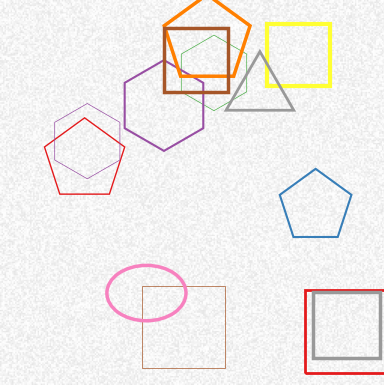[{"shape": "pentagon", "thickness": 1, "radius": 0.55, "center": [0.22, 0.584]}, {"shape": "square", "thickness": 2, "radius": 0.54, "center": [0.899, 0.139]}, {"shape": "pentagon", "thickness": 1.5, "radius": 0.49, "center": [0.82, 0.464]}, {"shape": "hexagon", "thickness": 0.5, "radius": 0.49, "center": [0.556, 0.811]}, {"shape": "hexagon", "thickness": 0.5, "radius": 0.49, "center": [0.227, 0.633]}, {"shape": "hexagon", "thickness": 1.5, "radius": 0.59, "center": [0.426, 0.726]}, {"shape": "pentagon", "thickness": 2.5, "radius": 0.59, "center": [0.538, 0.897]}, {"shape": "square", "thickness": 3, "radius": 0.41, "center": [0.776, 0.857]}, {"shape": "square", "thickness": 0.5, "radius": 0.53, "center": [0.477, 0.15]}, {"shape": "square", "thickness": 2.5, "radius": 0.42, "center": [0.51, 0.844]}, {"shape": "oval", "thickness": 2.5, "radius": 0.51, "center": [0.38, 0.239]}, {"shape": "square", "thickness": 2.5, "radius": 0.43, "center": [0.9, 0.156]}, {"shape": "triangle", "thickness": 2, "radius": 0.51, "center": [0.675, 0.764]}]